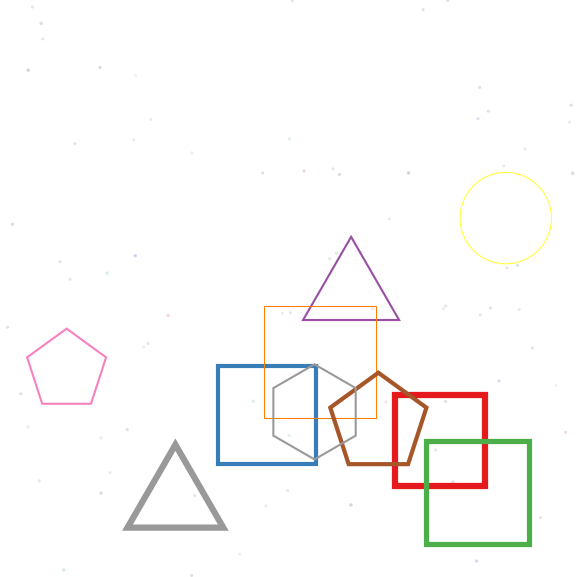[{"shape": "square", "thickness": 3, "radius": 0.39, "center": [0.762, 0.236]}, {"shape": "square", "thickness": 2, "radius": 0.43, "center": [0.462, 0.28]}, {"shape": "square", "thickness": 2.5, "radius": 0.44, "center": [0.827, 0.147]}, {"shape": "triangle", "thickness": 1, "radius": 0.48, "center": [0.608, 0.493]}, {"shape": "square", "thickness": 0.5, "radius": 0.49, "center": [0.554, 0.372]}, {"shape": "circle", "thickness": 0.5, "radius": 0.4, "center": [0.876, 0.621]}, {"shape": "pentagon", "thickness": 2, "radius": 0.44, "center": [0.655, 0.266]}, {"shape": "pentagon", "thickness": 1, "radius": 0.36, "center": [0.115, 0.358]}, {"shape": "hexagon", "thickness": 1, "radius": 0.41, "center": [0.545, 0.286]}, {"shape": "triangle", "thickness": 3, "radius": 0.48, "center": [0.304, 0.133]}]